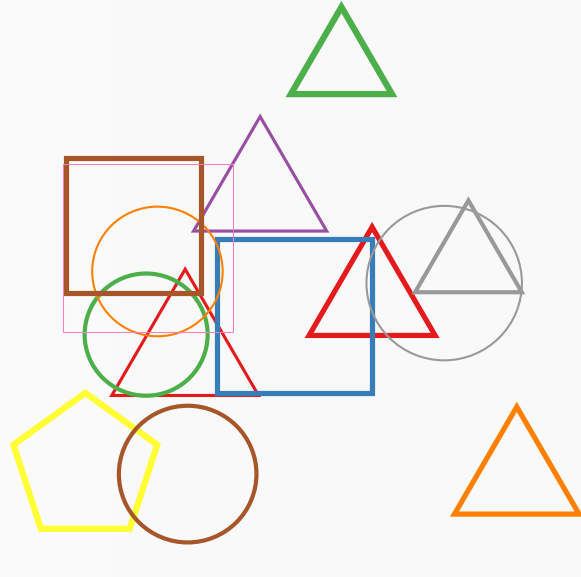[{"shape": "triangle", "thickness": 1.5, "radius": 0.73, "center": [0.319, 0.387]}, {"shape": "triangle", "thickness": 2.5, "radius": 0.63, "center": [0.64, 0.481]}, {"shape": "square", "thickness": 2.5, "radius": 0.67, "center": [0.507, 0.453]}, {"shape": "triangle", "thickness": 3, "radius": 0.5, "center": [0.587, 0.886]}, {"shape": "circle", "thickness": 2, "radius": 0.53, "center": [0.251, 0.42]}, {"shape": "triangle", "thickness": 1.5, "radius": 0.66, "center": [0.448, 0.665]}, {"shape": "triangle", "thickness": 2.5, "radius": 0.62, "center": [0.889, 0.171]}, {"shape": "circle", "thickness": 1, "radius": 0.56, "center": [0.271, 0.529]}, {"shape": "pentagon", "thickness": 3, "radius": 0.65, "center": [0.147, 0.189]}, {"shape": "square", "thickness": 2.5, "radius": 0.58, "center": [0.23, 0.609]}, {"shape": "circle", "thickness": 2, "radius": 0.59, "center": [0.323, 0.178]}, {"shape": "square", "thickness": 0.5, "radius": 0.73, "center": [0.255, 0.57]}, {"shape": "circle", "thickness": 1, "radius": 0.67, "center": [0.764, 0.509]}, {"shape": "triangle", "thickness": 2, "radius": 0.53, "center": [0.806, 0.546]}]